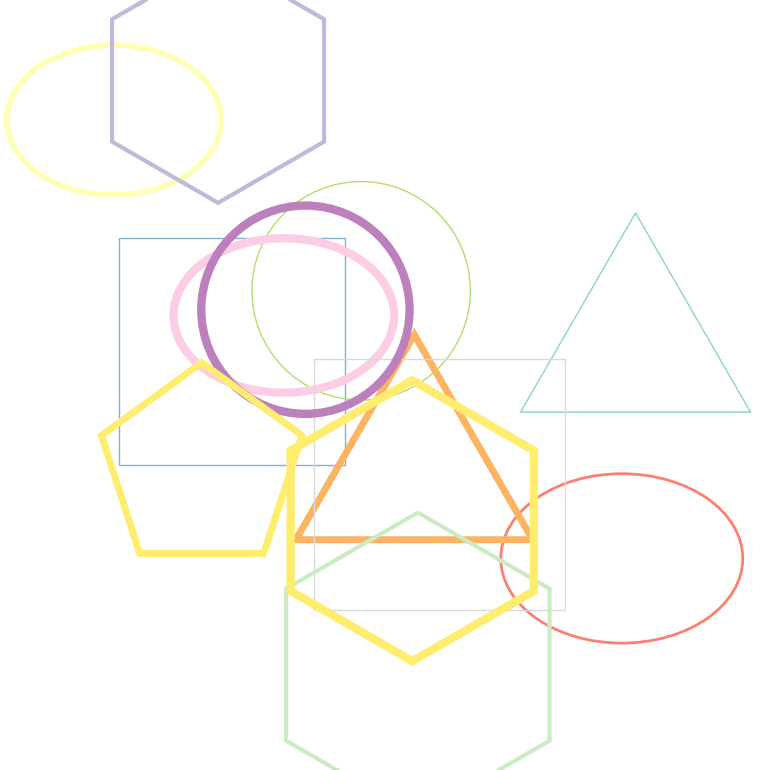[{"shape": "triangle", "thickness": 0.5, "radius": 0.86, "center": [0.825, 0.551]}, {"shape": "oval", "thickness": 2, "radius": 0.7, "center": [0.148, 0.844]}, {"shape": "hexagon", "thickness": 1.5, "radius": 0.79, "center": [0.283, 0.896]}, {"shape": "oval", "thickness": 1, "radius": 0.79, "center": [0.808, 0.275]}, {"shape": "square", "thickness": 0.5, "radius": 0.73, "center": [0.301, 0.544]}, {"shape": "triangle", "thickness": 2.5, "radius": 0.89, "center": [0.538, 0.388]}, {"shape": "circle", "thickness": 0.5, "radius": 0.71, "center": [0.469, 0.622]}, {"shape": "oval", "thickness": 3, "radius": 0.72, "center": [0.369, 0.59]}, {"shape": "square", "thickness": 0.5, "radius": 0.81, "center": [0.571, 0.371]}, {"shape": "circle", "thickness": 3, "radius": 0.68, "center": [0.397, 0.598]}, {"shape": "hexagon", "thickness": 1.5, "radius": 0.99, "center": [0.543, 0.137]}, {"shape": "pentagon", "thickness": 2.5, "radius": 0.68, "center": [0.262, 0.392]}, {"shape": "hexagon", "thickness": 3, "radius": 0.91, "center": [0.535, 0.324]}]